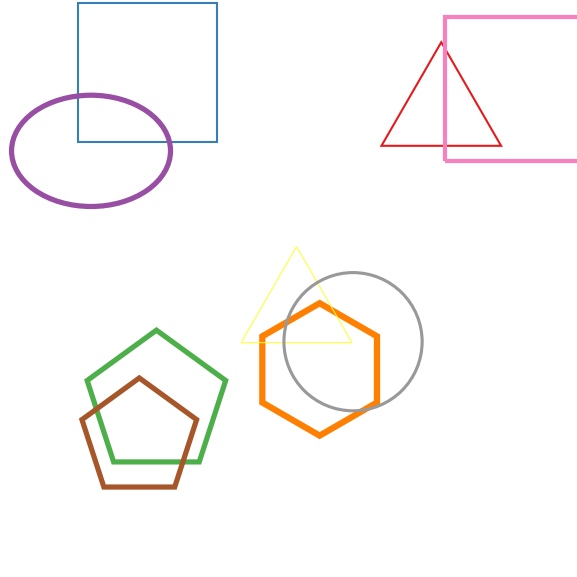[{"shape": "triangle", "thickness": 1, "radius": 0.6, "center": [0.764, 0.806]}, {"shape": "square", "thickness": 1, "radius": 0.6, "center": [0.256, 0.873]}, {"shape": "pentagon", "thickness": 2.5, "radius": 0.63, "center": [0.271, 0.301]}, {"shape": "oval", "thickness": 2.5, "radius": 0.69, "center": [0.158, 0.738]}, {"shape": "hexagon", "thickness": 3, "radius": 0.57, "center": [0.554, 0.359]}, {"shape": "triangle", "thickness": 0.5, "radius": 0.55, "center": [0.513, 0.461]}, {"shape": "pentagon", "thickness": 2.5, "radius": 0.52, "center": [0.241, 0.24]}, {"shape": "square", "thickness": 2, "radius": 0.62, "center": [0.894, 0.845]}, {"shape": "circle", "thickness": 1.5, "radius": 0.6, "center": [0.611, 0.407]}]